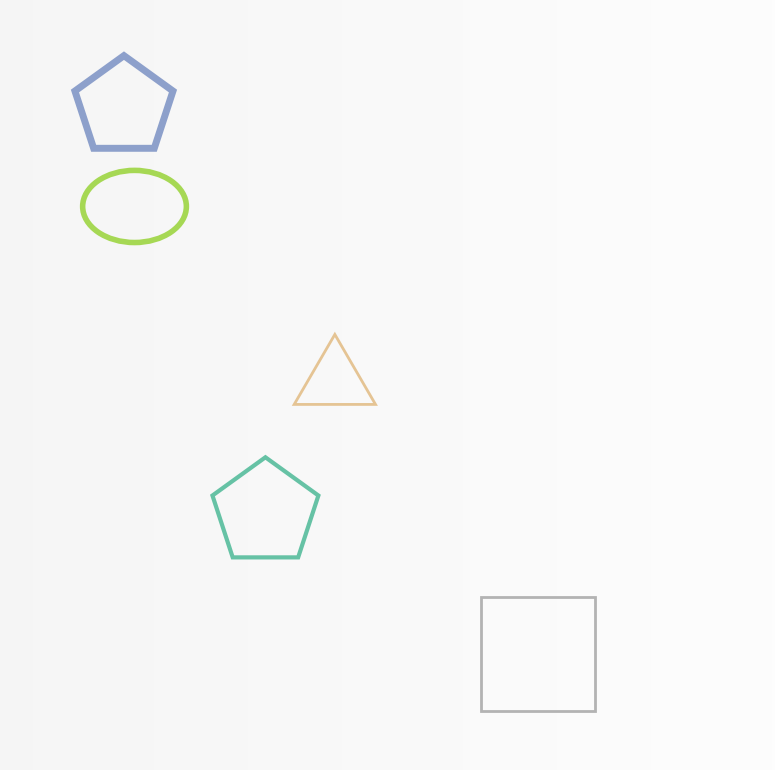[{"shape": "pentagon", "thickness": 1.5, "radius": 0.36, "center": [0.342, 0.334]}, {"shape": "pentagon", "thickness": 2.5, "radius": 0.33, "center": [0.16, 0.861]}, {"shape": "oval", "thickness": 2, "radius": 0.33, "center": [0.174, 0.732]}, {"shape": "triangle", "thickness": 1, "radius": 0.3, "center": [0.432, 0.505]}, {"shape": "square", "thickness": 1, "radius": 0.37, "center": [0.694, 0.151]}]